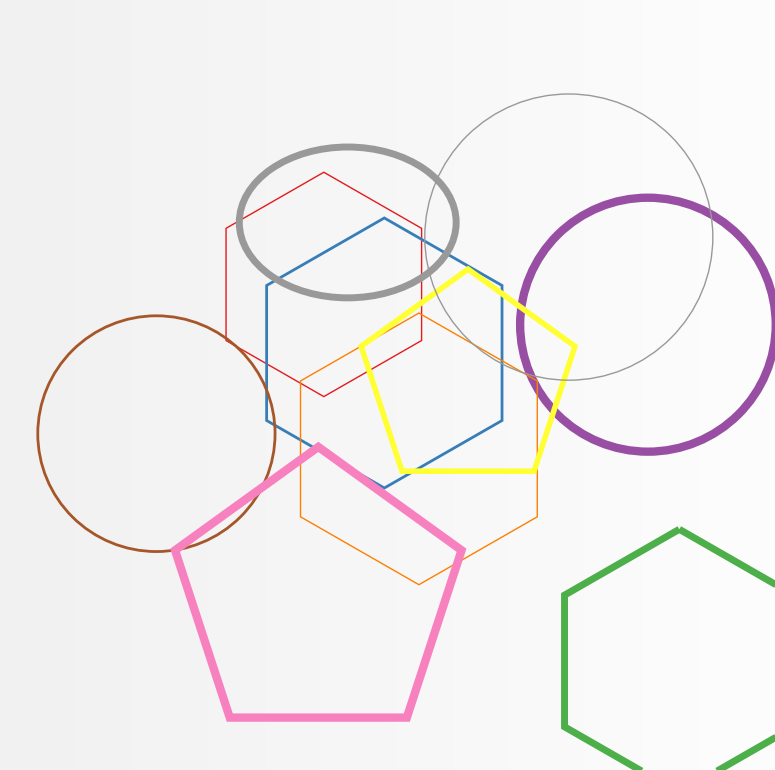[{"shape": "hexagon", "thickness": 0.5, "radius": 0.73, "center": [0.418, 0.631]}, {"shape": "hexagon", "thickness": 1, "radius": 0.88, "center": [0.496, 0.542]}, {"shape": "hexagon", "thickness": 2.5, "radius": 0.86, "center": [0.877, 0.142]}, {"shape": "circle", "thickness": 3, "radius": 0.82, "center": [0.836, 0.578]}, {"shape": "hexagon", "thickness": 0.5, "radius": 0.88, "center": [0.541, 0.417]}, {"shape": "pentagon", "thickness": 2, "radius": 0.73, "center": [0.604, 0.505]}, {"shape": "circle", "thickness": 1, "radius": 0.77, "center": [0.202, 0.437]}, {"shape": "pentagon", "thickness": 3, "radius": 0.97, "center": [0.411, 0.225]}, {"shape": "circle", "thickness": 0.5, "radius": 0.93, "center": [0.734, 0.692]}, {"shape": "oval", "thickness": 2.5, "radius": 0.7, "center": [0.449, 0.711]}]